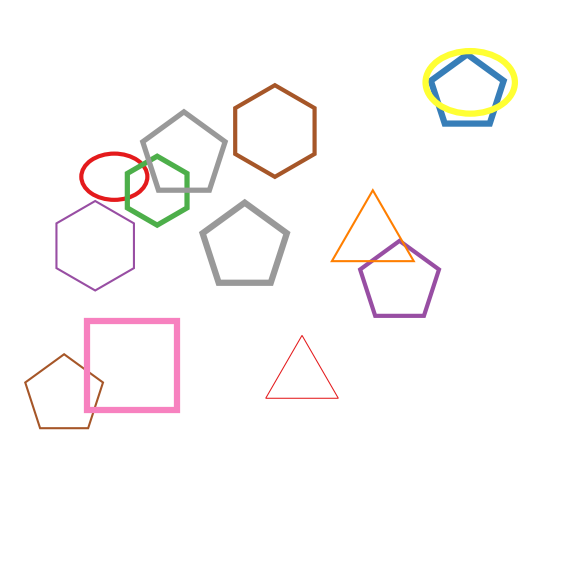[{"shape": "oval", "thickness": 2, "radius": 0.29, "center": [0.198, 0.693]}, {"shape": "triangle", "thickness": 0.5, "radius": 0.36, "center": [0.523, 0.346]}, {"shape": "pentagon", "thickness": 3, "radius": 0.33, "center": [0.809, 0.839]}, {"shape": "hexagon", "thickness": 2.5, "radius": 0.3, "center": [0.272, 0.669]}, {"shape": "hexagon", "thickness": 1, "radius": 0.39, "center": [0.165, 0.574]}, {"shape": "pentagon", "thickness": 2, "radius": 0.36, "center": [0.692, 0.51]}, {"shape": "triangle", "thickness": 1, "radius": 0.41, "center": [0.646, 0.588]}, {"shape": "oval", "thickness": 3, "radius": 0.39, "center": [0.814, 0.857]}, {"shape": "hexagon", "thickness": 2, "radius": 0.4, "center": [0.476, 0.772]}, {"shape": "pentagon", "thickness": 1, "radius": 0.35, "center": [0.111, 0.315]}, {"shape": "square", "thickness": 3, "radius": 0.39, "center": [0.229, 0.366]}, {"shape": "pentagon", "thickness": 3, "radius": 0.38, "center": [0.424, 0.572]}, {"shape": "pentagon", "thickness": 2.5, "radius": 0.38, "center": [0.319, 0.73]}]